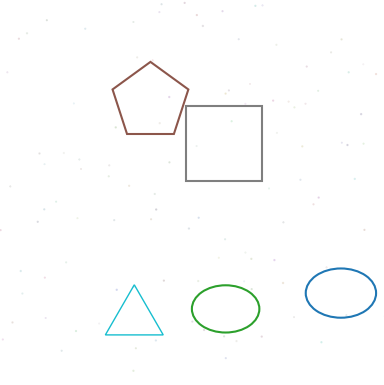[{"shape": "oval", "thickness": 1.5, "radius": 0.46, "center": [0.886, 0.239]}, {"shape": "oval", "thickness": 1.5, "radius": 0.44, "center": [0.586, 0.198]}, {"shape": "pentagon", "thickness": 1.5, "radius": 0.52, "center": [0.391, 0.736]}, {"shape": "square", "thickness": 1.5, "radius": 0.49, "center": [0.582, 0.627]}, {"shape": "triangle", "thickness": 1, "radius": 0.43, "center": [0.349, 0.173]}]